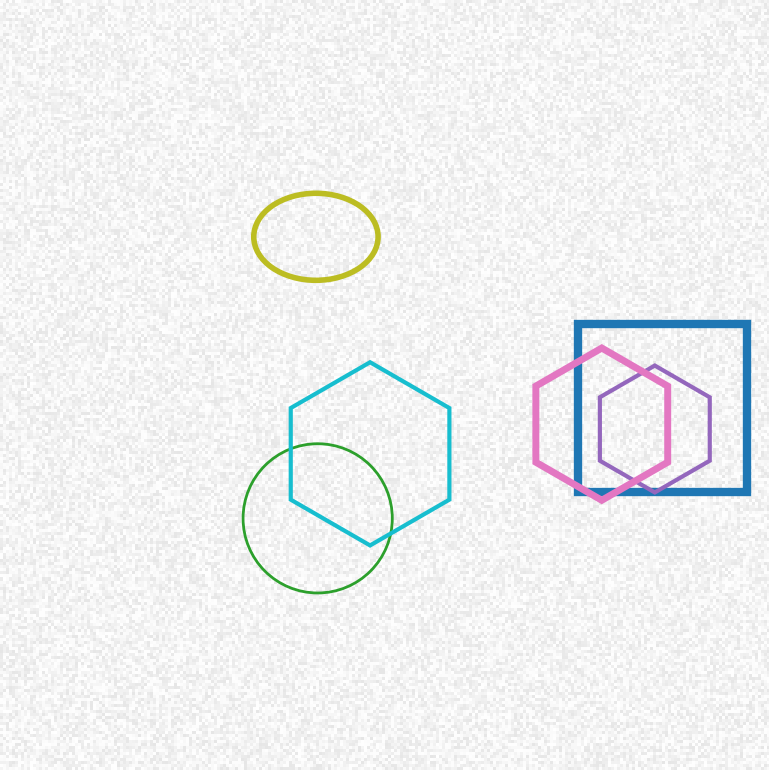[{"shape": "square", "thickness": 3, "radius": 0.55, "center": [0.86, 0.47]}, {"shape": "circle", "thickness": 1, "radius": 0.48, "center": [0.413, 0.327]}, {"shape": "hexagon", "thickness": 1.5, "radius": 0.41, "center": [0.85, 0.443]}, {"shape": "hexagon", "thickness": 2.5, "radius": 0.49, "center": [0.782, 0.449]}, {"shape": "oval", "thickness": 2, "radius": 0.4, "center": [0.41, 0.692]}, {"shape": "hexagon", "thickness": 1.5, "radius": 0.59, "center": [0.481, 0.411]}]